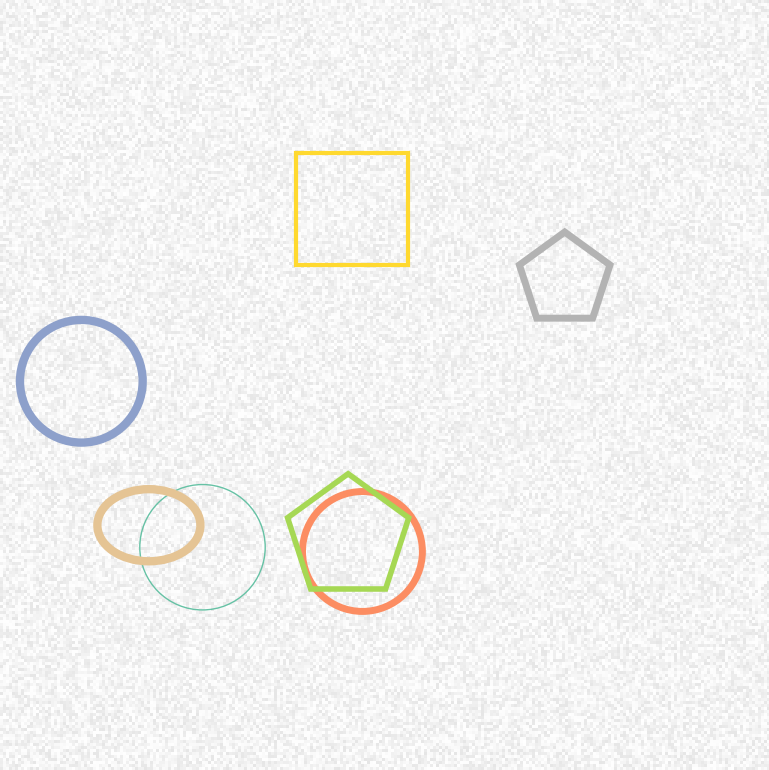[{"shape": "circle", "thickness": 0.5, "radius": 0.41, "center": [0.263, 0.289]}, {"shape": "circle", "thickness": 2.5, "radius": 0.39, "center": [0.471, 0.284]}, {"shape": "circle", "thickness": 3, "radius": 0.4, "center": [0.106, 0.505]}, {"shape": "pentagon", "thickness": 2, "radius": 0.41, "center": [0.452, 0.302]}, {"shape": "square", "thickness": 1.5, "radius": 0.36, "center": [0.457, 0.728]}, {"shape": "oval", "thickness": 3, "radius": 0.33, "center": [0.193, 0.318]}, {"shape": "pentagon", "thickness": 2.5, "radius": 0.31, "center": [0.733, 0.637]}]